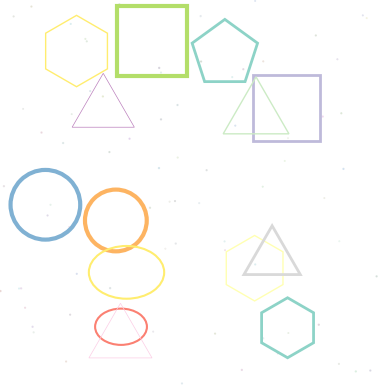[{"shape": "pentagon", "thickness": 2, "radius": 0.45, "center": [0.584, 0.86]}, {"shape": "hexagon", "thickness": 2, "radius": 0.39, "center": [0.747, 0.149]}, {"shape": "hexagon", "thickness": 1, "radius": 0.43, "center": [0.661, 0.303]}, {"shape": "square", "thickness": 2, "radius": 0.43, "center": [0.744, 0.719]}, {"shape": "oval", "thickness": 1.5, "radius": 0.34, "center": [0.314, 0.151]}, {"shape": "circle", "thickness": 3, "radius": 0.45, "center": [0.118, 0.468]}, {"shape": "circle", "thickness": 3, "radius": 0.4, "center": [0.301, 0.427]}, {"shape": "square", "thickness": 3, "radius": 0.46, "center": [0.395, 0.894]}, {"shape": "triangle", "thickness": 0.5, "radius": 0.47, "center": [0.313, 0.118]}, {"shape": "triangle", "thickness": 2, "radius": 0.42, "center": [0.707, 0.329]}, {"shape": "triangle", "thickness": 0.5, "radius": 0.47, "center": [0.268, 0.716]}, {"shape": "triangle", "thickness": 1, "radius": 0.49, "center": [0.665, 0.702]}, {"shape": "oval", "thickness": 1.5, "radius": 0.49, "center": [0.329, 0.293]}, {"shape": "hexagon", "thickness": 1, "radius": 0.46, "center": [0.199, 0.867]}]